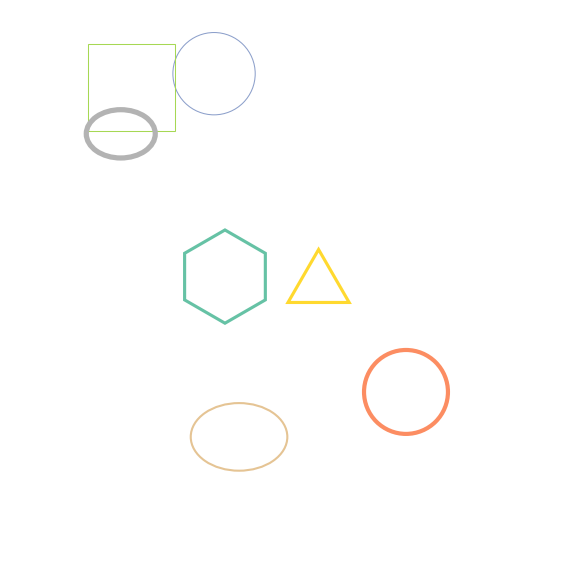[{"shape": "hexagon", "thickness": 1.5, "radius": 0.4, "center": [0.39, 0.52]}, {"shape": "circle", "thickness": 2, "radius": 0.36, "center": [0.703, 0.32]}, {"shape": "circle", "thickness": 0.5, "radius": 0.36, "center": [0.371, 0.872]}, {"shape": "square", "thickness": 0.5, "radius": 0.37, "center": [0.228, 0.848]}, {"shape": "triangle", "thickness": 1.5, "radius": 0.31, "center": [0.552, 0.506]}, {"shape": "oval", "thickness": 1, "radius": 0.42, "center": [0.414, 0.243]}, {"shape": "oval", "thickness": 2.5, "radius": 0.3, "center": [0.209, 0.767]}]